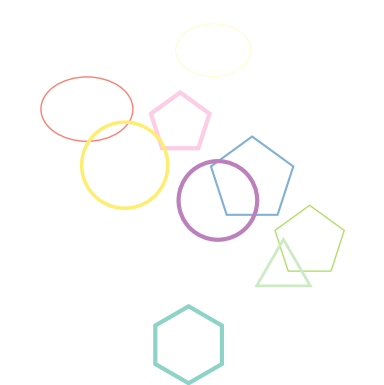[{"shape": "hexagon", "thickness": 3, "radius": 0.5, "center": [0.49, 0.104]}, {"shape": "oval", "thickness": 0.5, "radius": 0.49, "center": [0.554, 0.87]}, {"shape": "oval", "thickness": 1, "radius": 0.6, "center": [0.226, 0.717]}, {"shape": "pentagon", "thickness": 1.5, "radius": 0.56, "center": [0.655, 0.533]}, {"shape": "pentagon", "thickness": 1, "radius": 0.47, "center": [0.804, 0.372]}, {"shape": "pentagon", "thickness": 3, "radius": 0.4, "center": [0.468, 0.68]}, {"shape": "circle", "thickness": 3, "radius": 0.51, "center": [0.566, 0.479]}, {"shape": "triangle", "thickness": 2, "radius": 0.4, "center": [0.736, 0.298]}, {"shape": "circle", "thickness": 2.5, "radius": 0.56, "center": [0.324, 0.571]}]